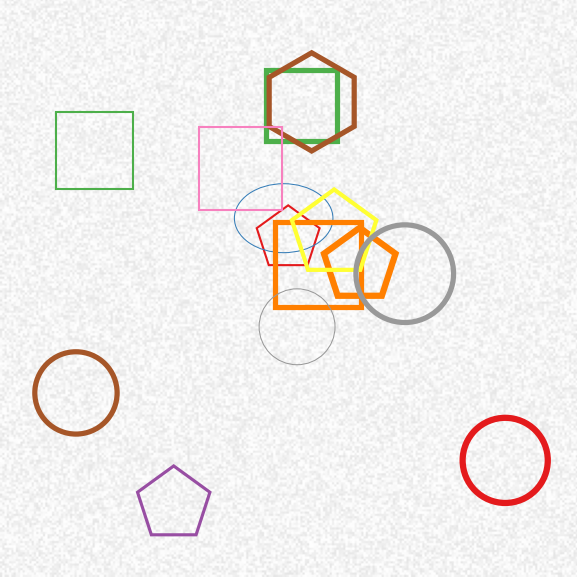[{"shape": "pentagon", "thickness": 1, "radius": 0.29, "center": [0.499, 0.586]}, {"shape": "circle", "thickness": 3, "radius": 0.37, "center": [0.875, 0.202]}, {"shape": "oval", "thickness": 0.5, "radius": 0.43, "center": [0.491, 0.621]}, {"shape": "square", "thickness": 2.5, "radius": 0.31, "center": [0.522, 0.816]}, {"shape": "square", "thickness": 1, "radius": 0.33, "center": [0.164, 0.739]}, {"shape": "pentagon", "thickness": 1.5, "radius": 0.33, "center": [0.301, 0.126]}, {"shape": "pentagon", "thickness": 3, "radius": 0.33, "center": [0.623, 0.54]}, {"shape": "square", "thickness": 2.5, "radius": 0.37, "center": [0.551, 0.541]}, {"shape": "pentagon", "thickness": 2, "radius": 0.38, "center": [0.579, 0.594]}, {"shape": "circle", "thickness": 2.5, "radius": 0.36, "center": [0.132, 0.319]}, {"shape": "hexagon", "thickness": 2.5, "radius": 0.42, "center": [0.54, 0.823]}, {"shape": "square", "thickness": 1, "radius": 0.36, "center": [0.417, 0.708]}, {"shape": "circle", "thickness": 0.5, "radius": 0.33, "center": [0.514, 0.433]}, {"shape": "circle", "thickness": 2.5, "radius": 0.42, "center": [0.701, 0.525]}]